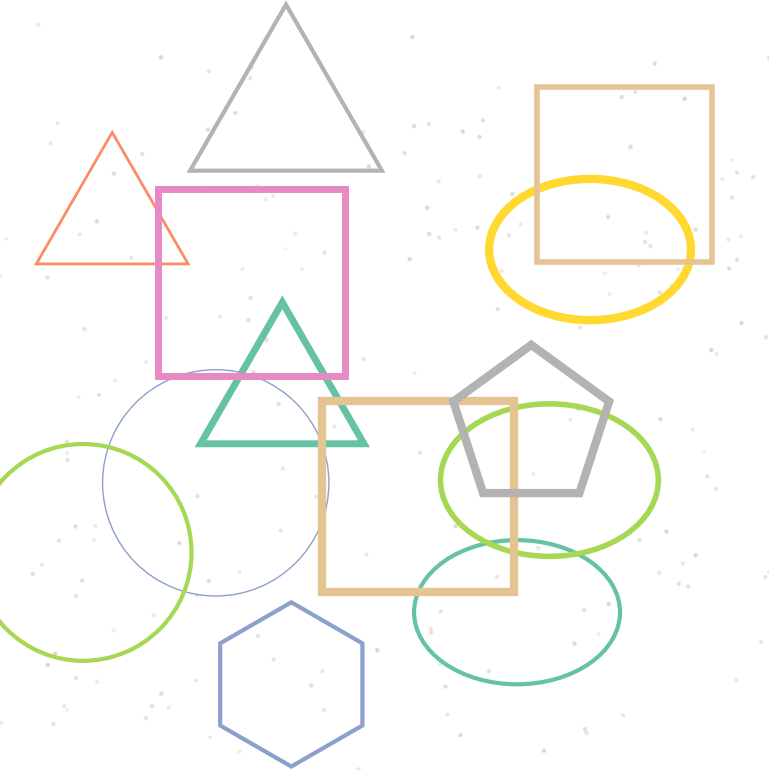[{"shape": "triangle", "thickness": 2.5, "radius": 0.61, "center": [0.367, 0.485]}, {"shape": "oval", "thickness": 1.5, "radius": 0.67, "center": [0.671, 0.205]}, {"shape": "triangle", "thickness": 1, "radius": 0.57, "center": [0.146, 0.714]}, {"shape": "circle", "thickness": 0.5, "radius": 0.73, "center": [0.28, 0.373]}, {"shape": "hexagon", "thickness": 1.5, "radius": 0.53, "center": [0.378, 0.111]}, {"shape": "square", "thickness": 2.5, "radius": 0.61, "center": [0.327, 0.633]}, {"shape": "circle", "thickness": 1.5, "radius": 0.7, "center": [0.108, 0.283]}, {"shape": "oval", "thickness": 2, "radius": 0.71, "center": [0.714, 0.376]}, {"shape": "oval", "thickness": 3, "radius": 0.66, "center": [0.766, 0.676]}, {"shape": "square", "thickness": 3, "radius": 0.62, "center": [0.543, 0.355]}, {"shape": "square", "thickness": 2, "radius": 0.57, "center": [0.811, 0.773]}, {"shape": "triangle", "thickness": 1.5, "radius": 0.72, "center": [0.371, 0.85]}, {"shape": "pentagon", "thickness": 3, "radius": 0.53, "center": [0.69, 0.446]}]